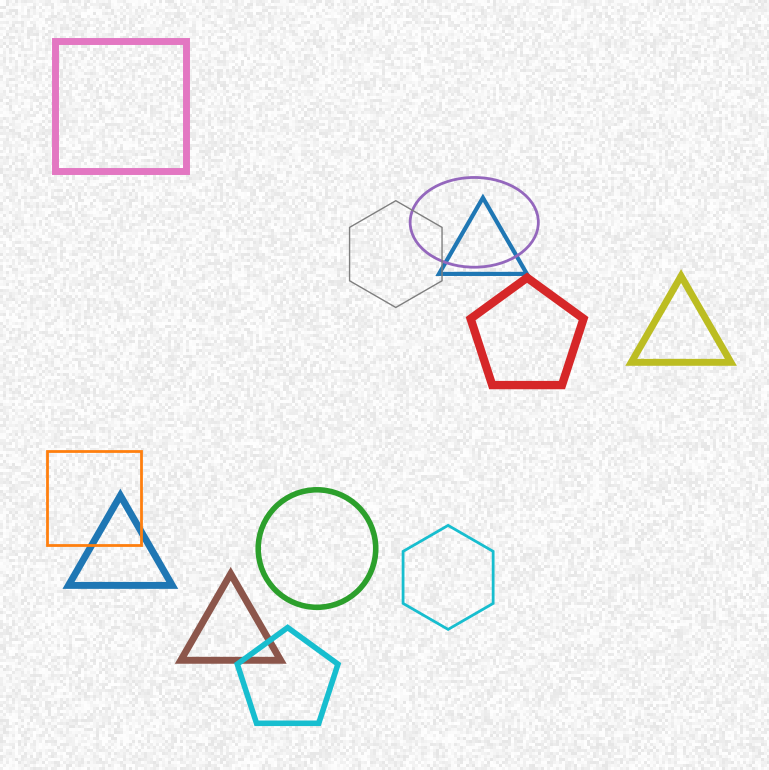[{"shape": "triangle", "thickness": 1.5, "radius": 0.33, "center": [0.627, 0.677]}, {"shape": "triangle", "thickness": 2.5, "radius": 0.39, "center": [0.156, 0.279]}, {"shape": "square", "thickness": 1, "radius": 0.3, "center": [0.122, 0.353]}, {"shape": "circle", "thickness": 2, "radius": 0.38, "center": [0.412, 0.288]}, {"shape": "pentagon", "thickness": 3, "radius": 0.39, "center": [0.685, 0.562]}, {"shape": "oval", "thickness": 1, "radius": 0.42, "center": [0.616, 0.711]}, {"shape": "triangle", "thickness": 2.5, "radius": 0.37, "center": [0.3, 0.18]}, {"shape": "square", "thickness": 2.5, "radius": 0.42, "center": [0.157, 0.862]}, {"shape": "hexagon", "thickness": 0.5, "radius": 0.35, "center": [0.514, 0.67]}, {"shape": "triangle", "thickness": 2.5, "radius": 0.37, "center": [0.885, 0.567]}, {"shape": "hexagon", "thickness": 1, "radius": 0.34, "center": [0.582, 0.25]}, {"shape": "pentagon", "thickness": 2, "radius": 0.34, "center": [0.374, 0.116]}]